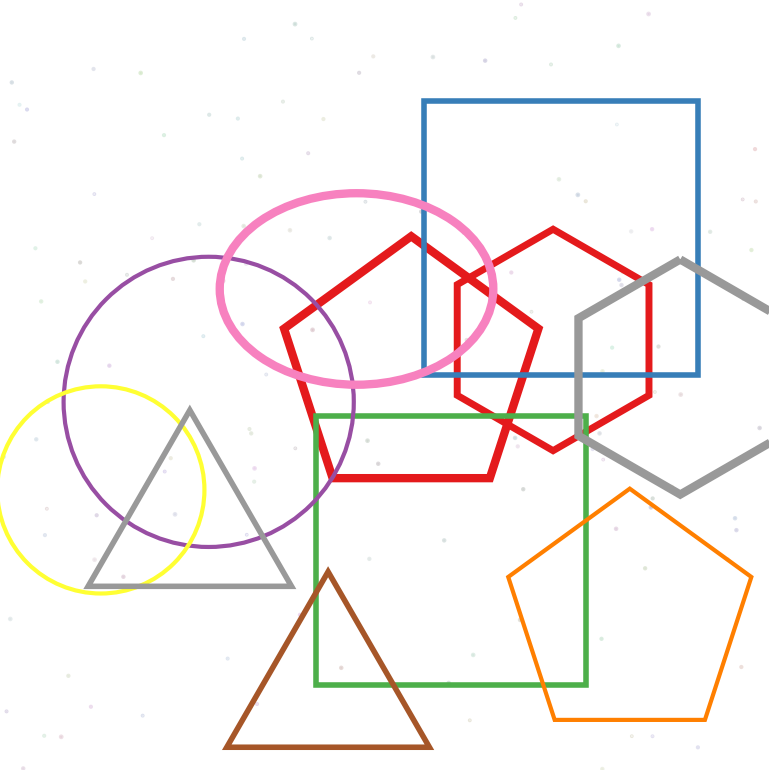[{"shape": "hexagon", "thickness": 2.5, "radius": 0.72, "center": [0.718, 0.558]}, {"shape": "pentagon", "thickness": 3, "radius": 0.87, "center": [0.534, 0.52]}, {"shape": "square", "thickness": 2, "radius": 0.89, "center": [0.728, 0.691]}, {"shape": "square", "thickness": 2, "radius": 0.87, "center": [0.586, 0.285]}, {"shape": "circle", "thickness": 1.5, "radius": 0.94, "center": [0.271, 0.478]}, {"shape": "pentagon", "thickness": 1.5, "radius": 0.83, "center": [0.818, 0.199]}, {"shape": "circle", "thickness": 1.5, "radius": 0.67, "center": [0.131, 0.364]}, {"shape": "triangle", "thickness": 2, "radius": 0.76, "center": [0.426, 0.106]}, {"shape": "oval", "thickness": 3, "radius": 0.89, "center": [0.463, 0.625]}, {"shape": "hexagon", "thickness": 3, "radius": 0.76, "center": [0.883, 0.51]}, {"shape": "triangle", "thickness": 2, "radius": 0.76, "center": [0.247, 0.315]}]